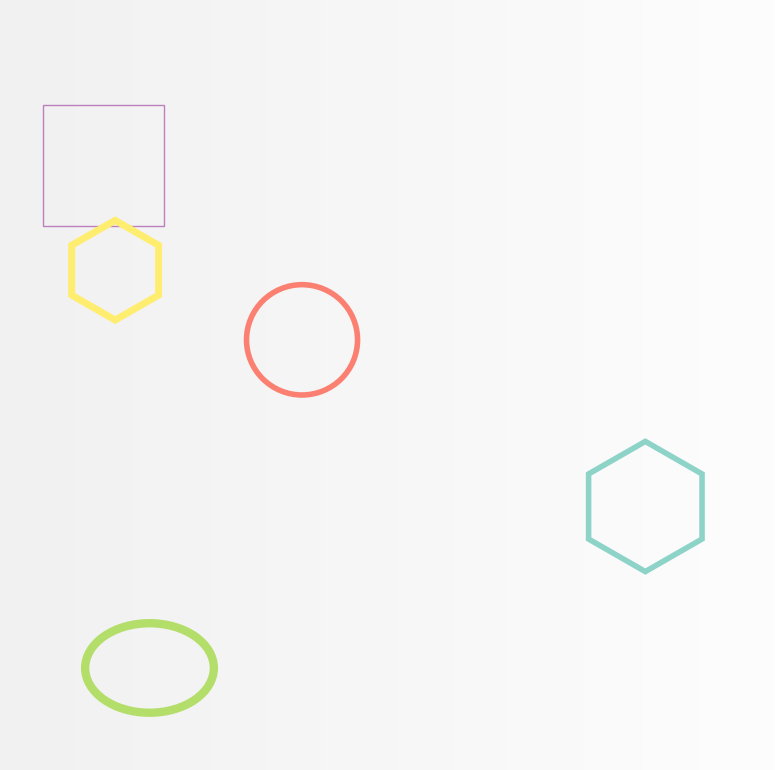[{"shape": "hexagon", "thickness": 2, "radius": 0.42, "center": [0.833, 0.342]}, {"shape": "circle", "thickness": 2, "radius": 0.36, "center": [0.39, 0.559]}, {"shape": "oval", "thickness": 3, "radius": 0.42, "center": [0.193, 0.132]}, {"shape": "square", "thickness": 0.5, "radius": 0.39, "center": [0.134, 0.785]}, {"shape": "hexagon", "thickness": 2.5, "radius": 0.32, "center": [0.149, 0.649]}]